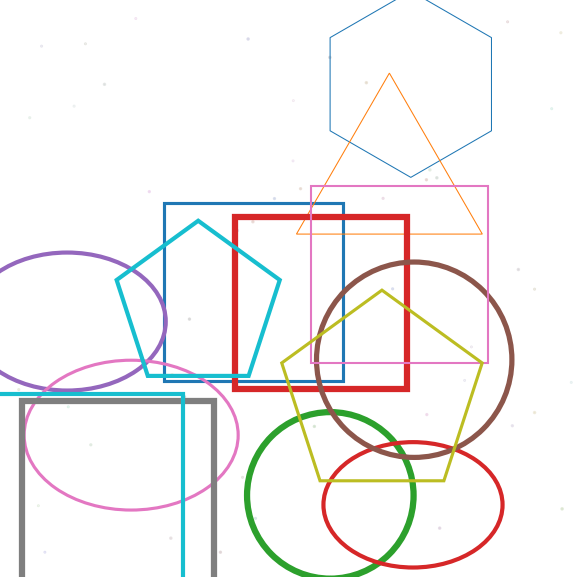[{"shape": "square", "thickness": 1.5, "radius": 0.77, "center": [0.439, 0.494]}, {"shape": "hexagon", "thickness": 0.5, "radius": 0.81, "center": [0.711, 0.853]}, {"shape": "triangle", "thickness": 0.5, "radius": 0.93, "center": [0.674, 0.687]}, {"shape": "circle", "thickness": 3, "radius": 0.72, "center": [0.572, 0.141]}, {"shape": "oval", "thickness": 2, "radius": 0.78, "center": [0.715, 0.125]}, {"shape": "square", "thickness": 3, "radius": 0.74, "center": [0.557, 0.475]}, {"shape": "oval", "thickness": 2, "radius": 0.85, "center": [0.116, 0.442]}, {"shape": "circle", "thickness": 2.5, "radius": 0.85, "center": [0.717, 0.376]}, {"shape": "oval", "thickness": 1.5, "radius": 0.93, "center": [0.227, 0.246]}, {"shape": "square", "thickness": 1, "radius": 0.77, "center": [0.691, 0.524]}, {"shape": "square", "thickness": 3, "radius": 0.83, "center": [0.205, 0.139]}, {"shape": "pentagon", "thickness": 1.5, "radius": 0.91, "center": [0.661, 0.314]}, {"shape": "pentagon", "thickness": 2, "radius": 0.74, "center": [0.343, 0.468]}, {"shape": "square", "thickness": 2, "radius": 0.93, "center": [0.13, 0.131]}]